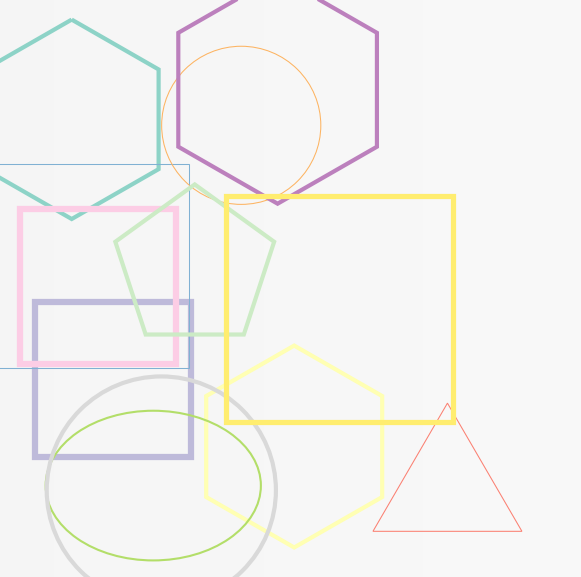[{"shape": "hexagon", "thickness": 2, "radius": 0.86, "center": [0.123, 0.793]}, {"shape": "hexagon", "thickness": 2, "radius": 0.87, "center": [0.506, 0.226]}, {"shape": "square", "thickness": 3, "radius": 0.67, "center": [0.195, 0.342]}, {"shape": "triangle", "thickness": 0.5, "radius": 0.74, "center": [0.77, 0.153]}, {"shape": "square", "thickness": 0.5, "radius": 0.88, "center": [0.148, 0.539]}, {"shape": "circle", "thickness": 0.5, "radius": 0.68, "center": [0.415, 0.782]}, {"shape": "oval", "thickness": 1, "radius": 0.93, "center": [0.264, 0.158]}, {"shape": "square", "thickness": 3, "radius": 0.67, "center": [0.169, 0.503]}, {"shape": "circle", "thickness": 2, "radius": 0.99, "center": [0.278, 0.15]}, {"shape": "hexagon", "thickness": 2, "radius": 0.99, "center": [0.478, 0.844]}, {"shape": "pentagon", "thickness": 2, "radius": 0.72, "center": [0.335, 0.536]}, {"shape": "square", "thickness": 2.5, "radius": 0.98, "center": [0.584, 0.464]}]